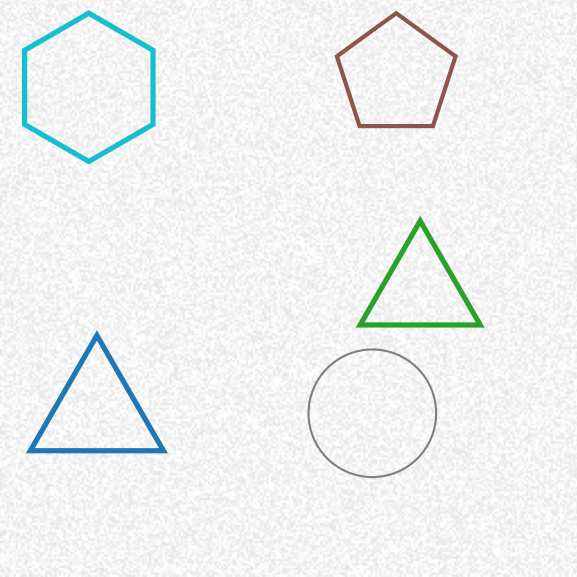[{"shape": "triangle", "thickness": 2.5, "radius": 0.67, "center": [0.168, 0.285]}, {"shape": "triangle", "thickness": 2.5, "radius": 0.6, "center": [0.728, 0.496]}, {"shape": "pentagon", "thickness": 2, "radius": 0.54, "center": [0.686, 0.868]}, {"shape": "circle", "thickness": 1, "radius": 0.55, "center": [0.645, 0.283]}, {"shape": "hexagon", "thickness": 2.5, "radius": 0.64, "center": [0.154, 0.848]}]